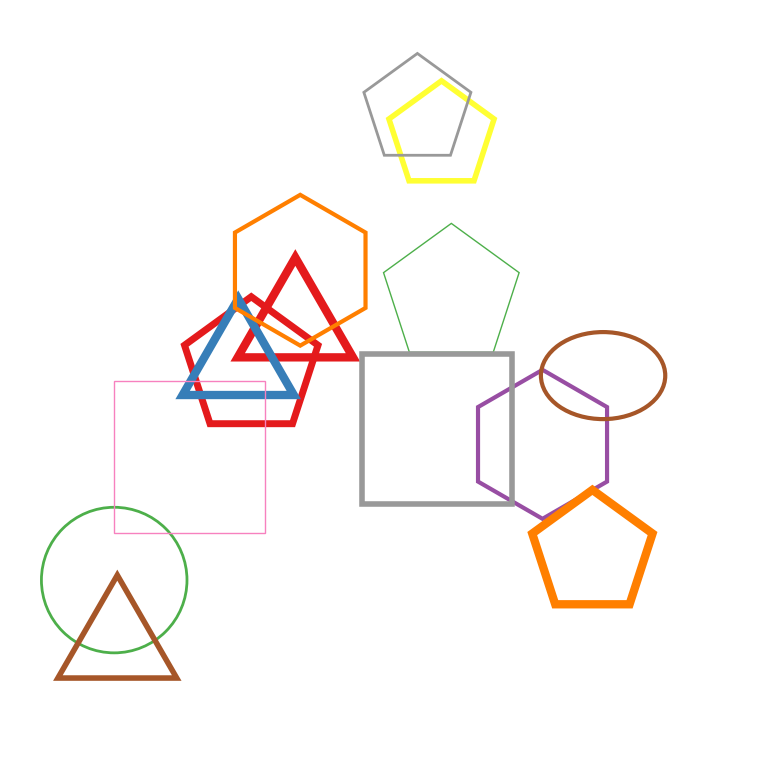[{"shape": "triangle", "thickness": 3, "radius": 0.43, "center": [0.384, 0.579]}, {"shape": "pentagon", "thickness": 2.5, "radius": 0.46, "center": [0.326, 0.523]}, {"shape": "triangle", "thickness": 3, "radius": 0.42, "center": [0.309, 0.529]}, {"shape": "circle", "thickness": 1, "radius": 0.47, "center": [0.148, 0.247]}, {"shape": "pentagon", "thickness": 0.5, "radius": 0.46, "center": [0.586, 0.617]}, {"shape": "hexagon", "thickness": 1.5, "radius": 0.48, "center": [0.705, 0.423]}, {"shape": "pentagon", "thickness": 3, "radius": 0.41, "center": [0.769, 0.282]}, {"shape": "hexagon", "thickness": 1.5, "radius": 0.49, "center": [0.39, 0.649]}, {"shape": "pentagon", "thickness": 2, "radius": 0.36, "center": [0.573, 0.823]}, {"shape": "oval", "thickness": 1.5, "radius": 0.4, "center": [0.783, 0.512]}, {"shape": "triangle", "thickness": 2, "radius": 0.45, "center": [0.152, 0.164]}, {"shape": "square", "thickness": 0.5, "radius": 0.49, "center": [0.246, 0.406]}, {"shape": "square", "thickness": 2, "radius": 0.49, "center": [0.568, 0.443]}, {"shape": "pentagon", "thickness": 1, "radius": 0.37, "center": [0.542, 0.857]}]